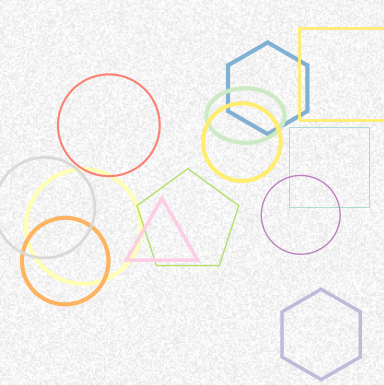[{"shape": "square", "thickness": 0.5, "radius": 0.52, "center": [0.854, 0.566]}, {"shape": "circle", "thickness": 3, "radius": 0.74, "center": [0.217, 0.412]}, {"shape": "hexagon", "thickness": 2.5, "radius": 0.59, "center": [0.834, 0.131]}, {"shape": "circle", "thickness": 1.5, "radius": 0.66, "center": [0.283, 0.675]}, {"shape": "hexagon", "thickness": 3, "radius": 0.6, "center": [0.695, 0.771]}, {"shape": "circle", "thickness": 3, "radius": 0.56, "center": [0.169, 0.322]}, {"shape": "pentagon", "thickness": 1, "radius": 0.7, "center": [0.488, 0.423]}, {"shape": "triangle", "thickness": 2.5, "radius": 0.54, "center": [0.421, 0.378]}, {"shape": "circle", "thickness": 2, "radius": 0.65, "center": [0.116, 0.461]}, {"shape": "circle", "thickness": 1, "radius": 0.51, "center": [0.781, 0.442]}, {"shape": "oval", "thickness": 3, "radius": 0.51, "center": [0.638, 0.7]}, {"shape": "square", "thickness": 2, "radius": 0.6, "center": [0.896, 0.807]}, {"shape": "circle", "thickness": 3, "radius": 0.5, "center": [0.628, 0.631]}]